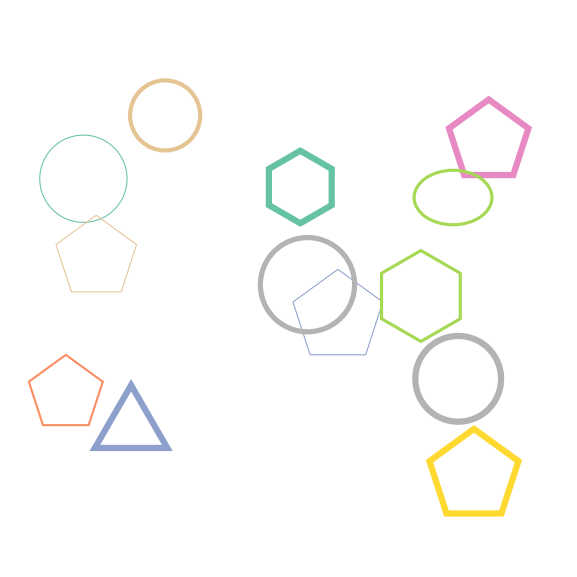[{"shape": "circle", "thickness": 0.5, "radius": 0.38, "center": [0.144, 0.69]}, {"shape": "hexagon", "thickness": 3, "radius": 0.31, "center": [0.52, 0.675]}, {"shape": "pentagon", "thickness": 1, "radius": 0.34, "center": [0.114, 0.317]}, {"shape": "pentagon", "thickness": 0.5, "radius": 0.41, "center": [0.585, 0.451]}, {"shape": "triangle", "thickness": 3, "radius": 0.36, "center": [0.227, 0.26]}, {"shape": "pentagon", "thickness": 3, "radius": 0.36, "center": [0.846, 0.755]}, {"shape": "oval", "thickness": 1.5, "radius": 0.34, "center": [0.785, 0.657]}, {"shape": "hexagon", "thickness": 1.5, "radius": 0.39, "center": [0.729, 0.487]}, {"shape": "pentagon", "thickness": 3, "radius": 0.4, "center": [0.821, 0.176]}, {"shape": "circle", "thickness": 2, "radius": 0.3, "center": [0.286, 0.799]}, {"shape": "pentagon", "thickness": 0.5, "radius": 0.37, "center": [0.167, 0.553]}, {"shape": "circle", "thickness": 2.5, "radius": 0.41, "center": [0.532, 0.506]}, {"shape": "circle", "thickness": 3, "radius": 0.37, "center": [0.793, 0.343]}]